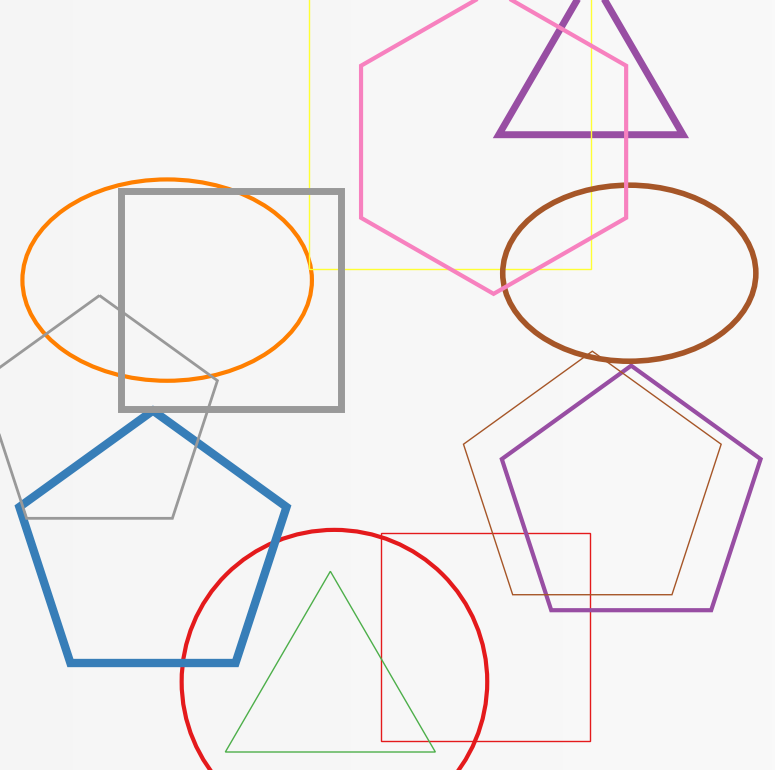[{"shape": "square", "thickness": 0.5, "radius": 0.67, "center": [0.627, 0.173]}, {"shape": "circle", "thickness": 1.5, "radius": 0.99, "center": [0.432, 0.115]}, {"shape": "pentagon", "thickness": 3, "radius": 0.91, "center": [0.197, 0.286]}, {"shape": "triangle", "thickness": 0.5, "radius": 0.78, "center": [0.426, 0.102]}, {"shape": "pentagon", "thickness": 1.5, "radius": 0.88, "center": [0.814, 0.35]}, {"shape": "triangle", "thickness": 2.5, "radius": 0.69, "center": [0.762, 0.894]}, {"shape": "oval", "thickness": 1.5, "radius": 0.93, "center": [0.216, 0.636]}, {"shape": "square", "thickness": 0.5, "radius": 0.91, "center": [0.581, 0.832]}, {"shape": "pentagon", "thickness": 0.5, "radius": 0.87, "center": [0.764, 0.369]}, {"shape": "oval", "thickness": 2, "radius": 0.82, "center": [0.812, 0.645]}, {"shape": "hexagon", "thickness": 1.5, "radius": 0.99, "center": [0.637, 0.816]}, {"shape": "square", "thickness": 2.5, "radius": 0.71, "center": [0.298, 0.611]}, {"shape": "pentagon", "thickness": 1, "radius": 0.8, "center": [0.128, 0.456]}]